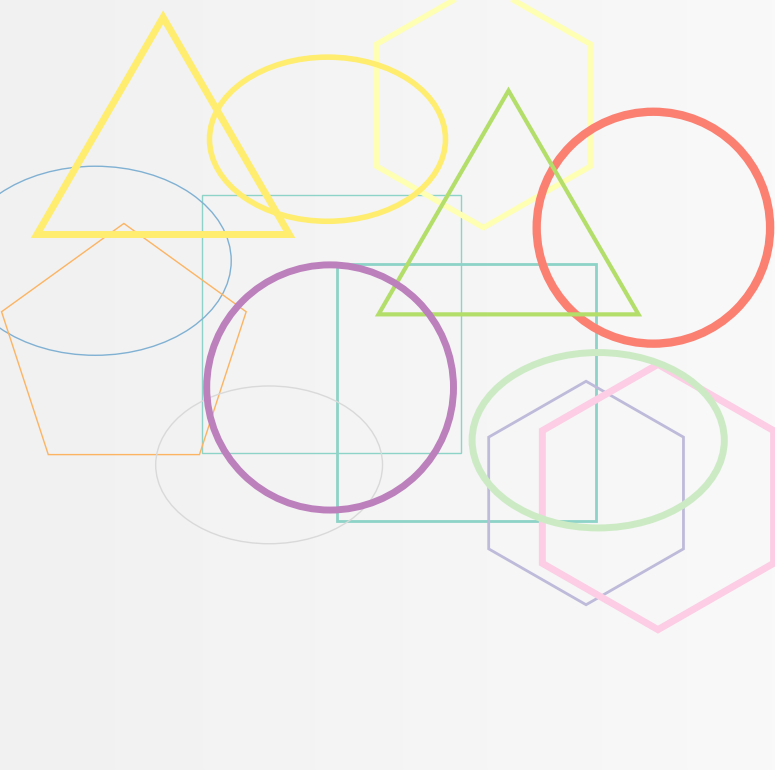[{"shape": "square", "thickness": 1, "radius": 0.83, "center": [0.602, 0.49]}, {"shape": "square", "thickness": 0.5, "radius": 0.84, "center": [0.428, 0.579]}, {"shape": "hexagon", "thickness": 2, "radius": 0.79, "center": [0.624, 0.863]}, {"shape": "hexagon", "thickness": 1, "radius": 0.73, "center": [0.756, 0.36]}, {"shape": "circle", "thickness": 3, "radius": 0.75, "center": [0.843, 0.704]}, {"shape": "oval", "thickness": 0.5, "radius": 0.88, "center": [0.123, 0.661]}, {"shape": "pentagon", "thickness": 0.5, "radius": 0.83, "center": [0.16, 0.544]}, {"shape": "triangle", "thickness": 1.5, "radius": 0.97, "center": [0.656, 0.689]}, {"shape": "hexagon", "thickness": 2.5, "radius": 0.86, "center": [0.849, 0.355]}, {"shape": "oval", "thickness": 0.5, "radius": 0.73, "center": [0.347, 0.396]}, {"shape": "circle", "thickness": 2.5, "radius": 0.8, "center": [0.426, 0.497]}, {"shape": "oval", "thickness": 2.5, "radius": 0.81, "center": [0.772, 0.428]}, {"shape": "oval", "thickness": 2, "radius": 0.76, "center": [0.423, 0.819]}, {"shape": "triangle", "thickness": 2.5, "radius": 0.94, "center": [0.21, 0.789]}]